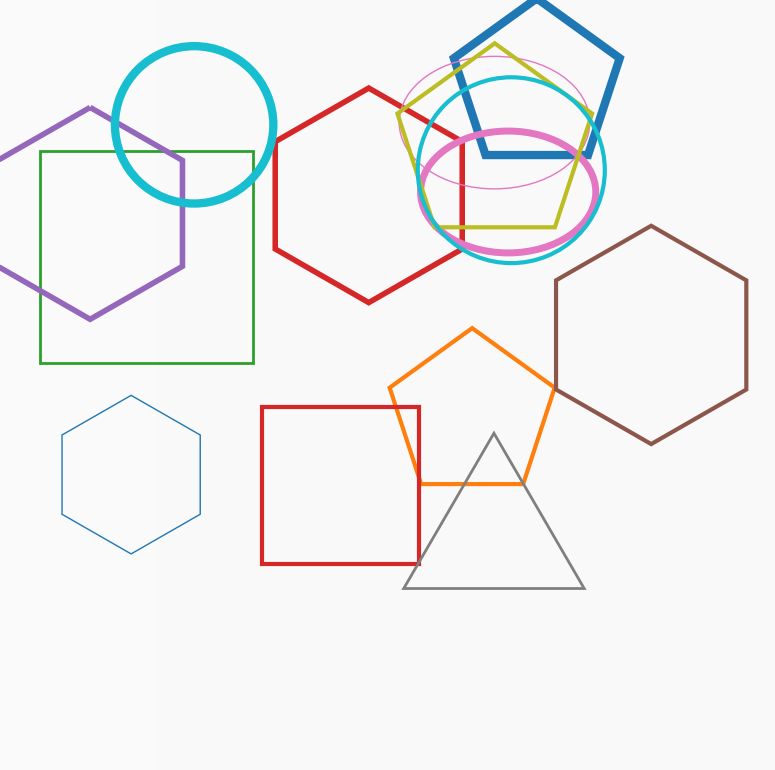[{"shape": "pentagon", "thickness": 3, "radius": 0.56, "center": [0.693, 0.89]}, {"shape": "hexagon", "thickness": 0.5, "radius": 0.51, "center": [0.169, 0.384]}, {"shape": "pentagon", "thickness": 1.5, "radius": 0.56, "center": [0.609, 0.462]}, {"shape": "square", "thickness": 1, "radius": 0.69, "center": [0.189, 0.667]}, {"shape": "hexagon", "thickness": 2, "radius": 0.7, "center": [0.476, 0.746]}, {"shape": "square", "thickness": 1.5, "radius": 0.51, "center": [0.439, 0.37]}, {"shape": "hexagon", "thickness": 2, "radius": 0.69, "center": [0.116, 0.723]}, {"shape": "hexagon", "thickness": 1.5, "radius": 0.71, "center": [0.84, 0.565]}, {"shape": "oval", "thickness": 2.5, "radius": 0.57, "center": [0.656, 0.751]}, {"shape": "oval", "thickness": 0.5, "radius": 0.61, "center": [0.638, 0.841]}, {"shape": "triangle", "thickness": 1, "radius": 0.67, "center": [0.637, 0.303]}, {"shape": "pentagon", "thickness": 1.5, "radius": 0.66, "center": [0.638, 0.812]}, {"shape": "circle", "thickness": 3, "radius": 0.51, "center": [0.251, 0.838]}, {"shape": "circle", "thickness": 1.5, "radius": 0.6, "center": [0.66, 0.779]}]